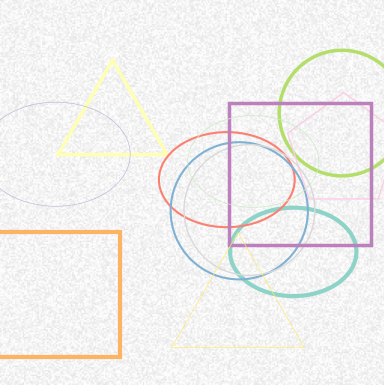[{"shape": "oval", "thickness": 3, "radius": 0.82, "center": [0.762, 0.346]}, {"shape": "triangle", "thickness": 2.5, "radius": 0.82, "center": [0.292, 0.68]}, {"shape": "oval", "thickness": 0.5, "radius": 0.97, "center": [0.145, 0.599]}, {"shape": "oval", "thickness": 1.5, "radius": 0.88, "center": [0.589, 0.533]}, {"shape": "circle", "thickness": 1.5, "radius": 0.89, "center": [0.621, 0.452]}, {"shape": "square", "thickness": 3, "radius": 0.81, "center": [0.15, 0.234]}, {"shape": "circle", "thickness": 2.5, "radius": 0.82, "center": [0.888, 0.706]}, {"shape": "pentagon", "thickness": 1, "radius": 0.76, "center": [0.892, 0.607]}, {"shape": "circle", "thickness": 1, "radius": 0.85, "center": [0.648, 0.454]}, {"shape": "square", "thickness": 2.5, "radius": 0.92, "center": [0.78, 0.549]}, {"shape": "oval", "thickness": 0.5, "radius": 0.85, "center": [0.658, 0.581]}, {"shape": "triangle", "thickness": 0.5, "radius": 1.0, "center": [0.618, 0.197]}]